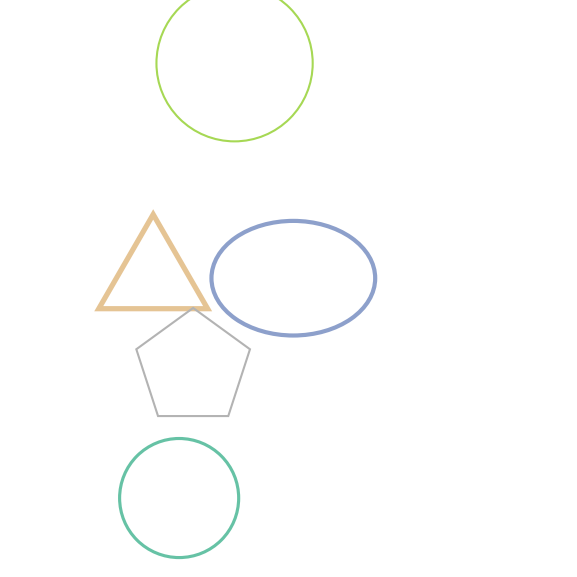[{"shape": "circle", "thickness": 1.5, "radius": 0.52, "center": [0.31, 0.137]}, {"shape": "oval", "thickness": 2, "radius": 0.71, "center": [0.508, 0.517]}, {"shape": "circle", "thickness": 1, "radius": 0.68, "center": [0.406, 0.89]}, {"shape": "triangle", "thickness": 2.5, "radius": 0.54, "center": [0.265, 0.519]}, {"shape": "pentagon", "thickness": 1, "radius": 0.52, "center": [0.334, 0.362]}]